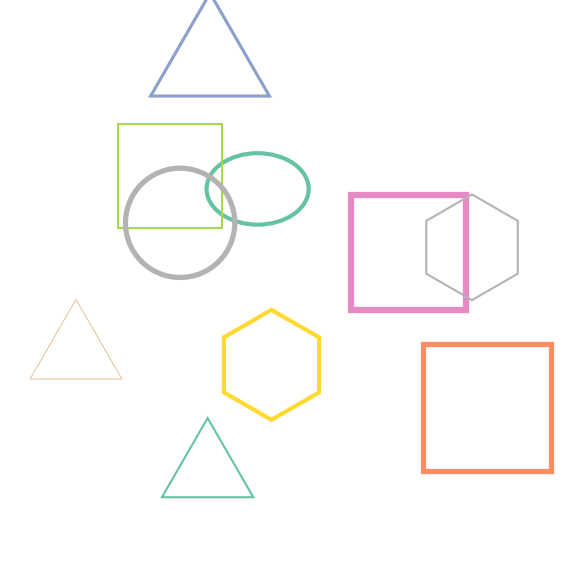[{"shape": "triangle", "thickness": 1, "radius": 0.46, "center": [0.36, 0.184]}, {"shape": "oval", "thickness": 2, "radius": 0.44, "center": [0.446, 0.672]}, {"shape": "square", "thickness": 2.5, "radius": 0.55, "center": [0.843, 0.293]}, {"shape": "triangle", "thickness": 1.5, "radius": 0.59, "center": [0.364, 0.892]}, {"shape": "square", "thickness": 3, "radius": 0.5, "center": [0.708, 0.562]}, {"shape": "square", "thickness": 1, "radius": 0.45, "center": [0.294, 0.694]}, {"shape": "hexagon", "thickness": 2, "radius": 0.48, "center": [0.47, 0.367]}, {"shape": "triangle", "thickness": 0.5, "radius": 0.46, "center": [0.132, 0.389]}, {"shape": "hexagon", "thickness": 1, "radius": 0.46, "center": [0.817, 0.571]}, {"shape": "circle", "thickness": 2.5, "radius": 0.47, "center": [0.312, 0.613]}]